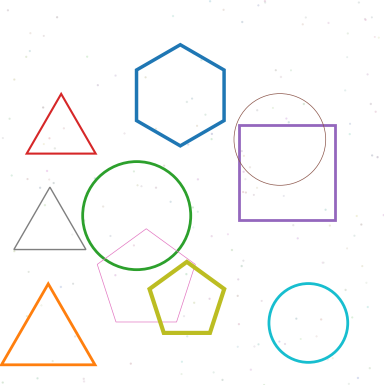[{"shape": "hexagon", "thickness": 2.5, "radius": 0.66, "center": [0.468, 0.752]}, {"shape": "triangle", "thickness": 2, "radius": 0.7, "center": [0.125, 0.123]}, {"shape": "circle", "thickness": 2, "radius": 0.7, "center": [0.355, 0.44]}, {"shape": "triangle", "thickness": 1.5, "radius": 0.52, "center": [0.159, 0.653]}, {"shape": "square", "thickness": 2, "radius": 0.62, "center": [0.745, 0.552]}, {"shape": "circle", "thickness": 0.5, "radius": 0.6, "center": [0.727, 0.638]}, {"shape": "pentagon", "thickness": 0.5, "radius": 0.67, "center": [0.38, 0.272]}, {"shape": "triangle", "thickness": 1, "radius": 0.54, "center": [0.13, 0.406]}, {"shape": "pentagon", "thickness": 3, "radius": 0.51, "center": [0.485, 0.218]}, {"shape": "circle", "thickness": 2, "radius": 0.51, "center": [0.801, 0.161]}]